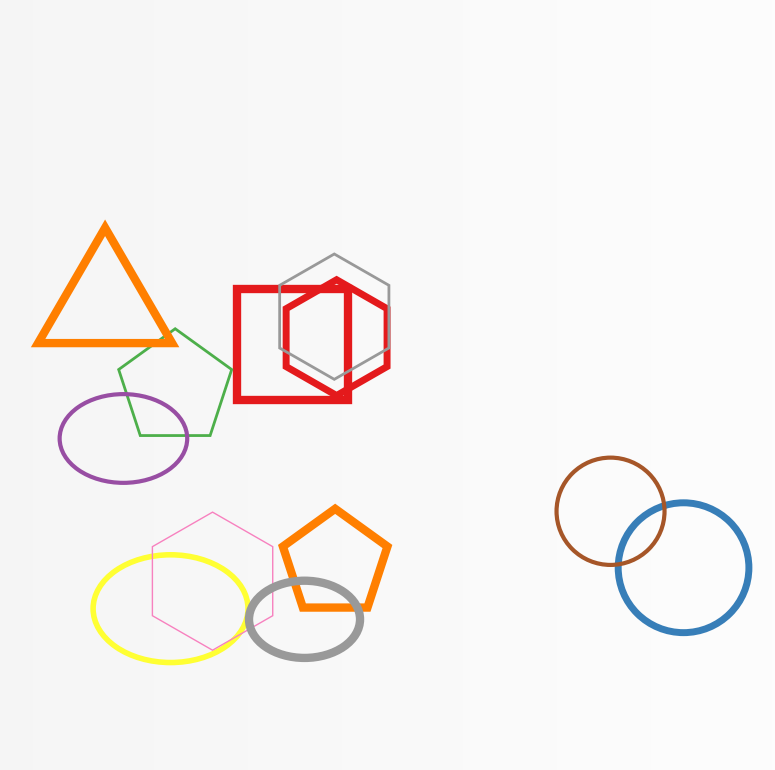[{"shape": "square", "thickness": 3, "radius": 0.36, "center": [0.378, 0.552]}, {"shape": "hexagon", "thickness": 2.5, "radius": 0.38, "center": [0.434, 0.562]}, {"shape": "circle", "thickness": 2.5, "radius": 0.42, "center": [0.882, 0.263]}, {"shape": "pentagon", "thickness": 1, "radius": 0.38, "center": [0.226, 0.496]}, {"shape": "oval", "thickness": 1.5, "radius": 0.41, "center": [0.159, 0.431]}, {"shape": "pentagon", "thickness": 3, "radius": 0.35, "center": [0.432, 0.268]}, {"shape": "triangle", "thickness": 3, "radius": 0.5, "center": [0.136, 0.604]}, {"shape": "oval", "thickness": 2, "radius": 0.5, "center": [0.22, 0.21]}, {"shape": "circle", "thickness": 1.5, "radius": 0.35, "center": [0.788, 0.336]}, {"shape": "hexagon", "thickness": 0.5, "radius": 0.45, "center": [0.274, 0.245]}, {"shape": "hexagon", "thickness": 1, "radius": 0.41, "center": [0.431, 0.589]}, {"shape": "oval", "thickness": 3, "radius": 0.36, "center": [0.393, 0.196]}]